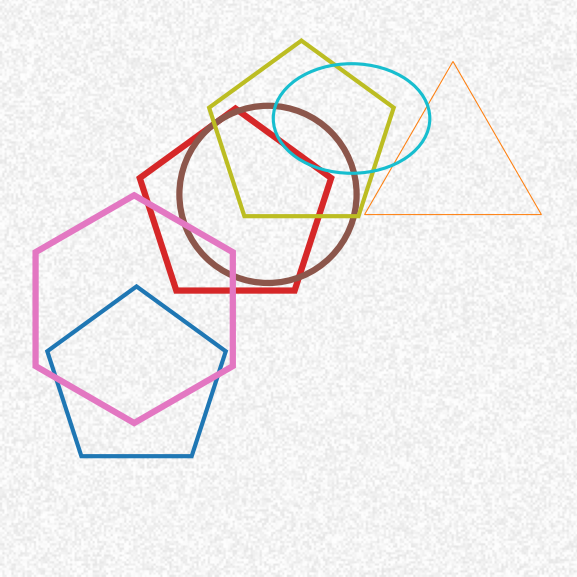[{"shape": "pentagon", "thickness": 2, "radius": 0.81, "center": [0.236, 0.341]}, {"shape": "triangle", "thickness": 0.5, "radius": 0.88, "center": [0.784, 0.716]}, {"shape": "pentagon", "thickness": 3, "radius": 0.87, "center": [0.408, 0.637]}, {"shape": "circle", "thickness": 3, "radius": 0.77, "center": [0.464, 0.663]}, {"shape": "hexagon", "thickness": 3, "radius": 0.99, "center": [0.232, 0.464]}, {"shape": "pentagon", "thickness": 2, "radius": 0.84, "center": [0.522, 0.761]}, {"shape": "oval", "thickness": 1.5, "radius": 0.68, "center": [0.609, 0.794]}]